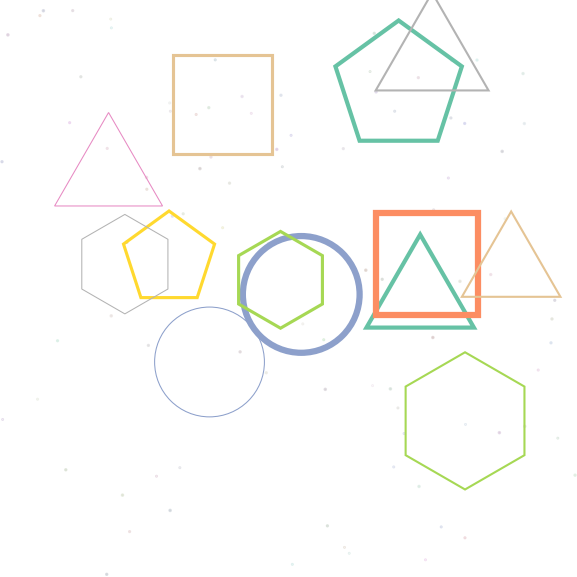[{"shape": "pentagon", "thickness": 2, "radius": 0.58, "center": [0.69, 0.849]}, {"shape": "triangle", "thickness": 2, "radius": 0.54, "center": [0.728, 0.486]}, {"shape": "square", "thickness": 3, "radius": 0.44, "center": [0.739, 0.542]}, {"shape": "circle", "thickness": 0.5, "radius": 0.48, "center": [0.363, 0.372]}, {"shape": "circle", "thickness": 3, "radius": 0.51, "center": [0.522, 0.489]}, {"shape": "triangle", "thickness": 0.5, "radius": 0.54, "center": [0.188, 0.696]}, {"shape": "hexagon", "thickness": 1.5, "radius": 0.42, "center": [0.486, 0.515]}, {"shape": "hexagon", "thickness": 1, "radius": 0.59, "center": [0.805, 0.27]}, {"shape": "pentagon", "thickness": 1.5, "radius": 0.41, "center": [0.293, 0.551]}, {"shape": "triangle", "thickness": 1, "radius": 0.49, "center": [0.885, 0.534]}, {"shape": "square", "thickness": 1.5, "radius": 0.43, "center": [0.385, 0.818]}, {"shape": "triangle", "thickness": 1, "radius": 0.56, "center": [0.748, 0.899]}, {"shape": "hexagon", "thickness": 0.5, "radius": 0.43, "center": [0.216, 0.542]}]